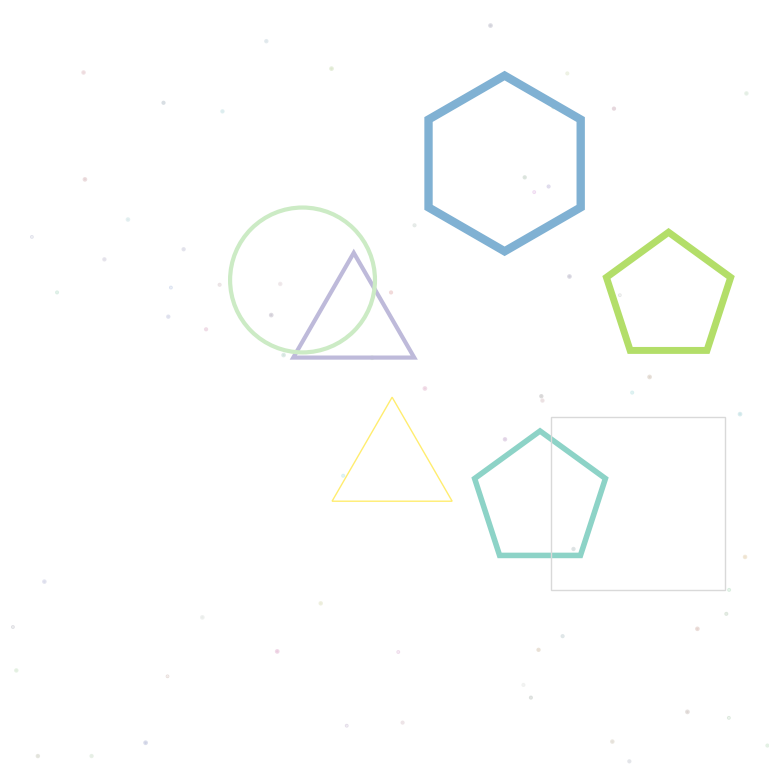[{"shape": "pentagon", "thickness": 2, "radius": 0.45, "center": [0.701, 0.351]}, {"shape": "triangle", "thickness": 1.5, "radius": 0.45, "center": [0.459, 0.581]}, {"shape": "hexagon", "thickness": 3, "radius": 0.57, "center": [0.655, 0.788]}, {"shape": "pentagon", "thickness": 2.5, "radius": 0.42, "center": [0.868, 0.614]}, {"shape": "square", "thickness": 0.5, "radius": 0.56, "center": [0.828, 0.346]}, {"shape": "circle", "thickness": 1.5, "radius": 0.47, "center": [0.393, 0.636]}, {"shape": "triangle", "thickness": 0.5, "radius": 0.45, "center": [0.509, 0.394]}]